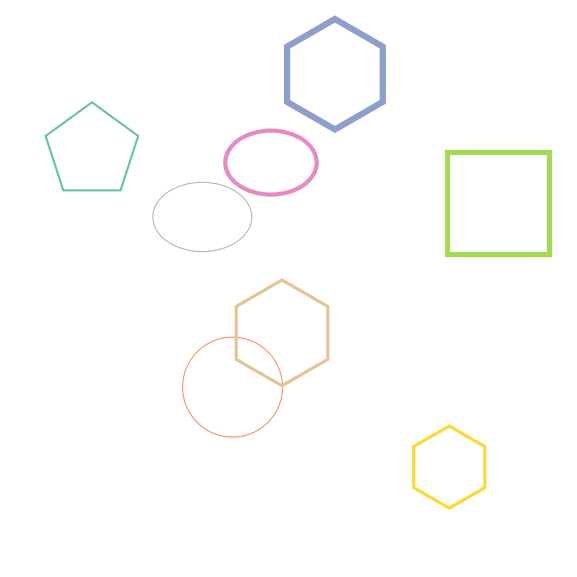[{"shape": "pentagon", "thickness": 1, "radius": 0.42, "center": [0.159, 0.738]}, {"shape": "circle", "thickness": 0.5, "radius": 0.43, "center": [0.403, 0.329]}, {"shape": "hexagon", "thickness": 3, "radius": 0.48, "center": [0.58, 0.871]}, {"shape": "oval", "thickness": 2, "radius": 0.4, "center": [0.469, 0.718]}, {"shape": "square", "thickness": 2.5, "radius": 0.44, "center": [0.862, 0.647]}, {"shape": "hexagon", "thickness": 1.5, "radius": 0.36, "center": [0.778, 0.19]}, {"shape": "hexagon", "thickness": 1.5, "radius": 0.46, "center": [0.488, 0.423]}, {"shape": "oval", "thickness": 0.5, "radius": 0.43, "center": [0.35, 0.623]}]